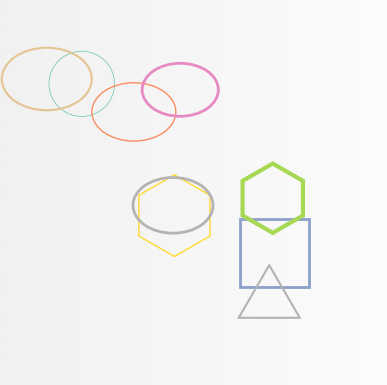[{"shape": "circle", "thickness": 0.5, "radius": 0.42, "center": [0.211, 0.782]}, {"shape": "oval", "thickness": 1, "radius": 0.54, "center": [0.345, 0.709]}, {"shape": "square", "thickness": 2, "radius": 0.44, "center": [0.708, 0.343]}, {"shape": "oval", "thickness": 2, "radius": 0.49, "center": [0.465, 0.767]}, {"shape": "hexagon", "thickness": 3, "radius": 0.45, "center": [0.704, 0.485]}, {"shape": "hexagon", "thickness": 1, "radius": 0.53, "center": [0.45, 0.44]}, {"shape": "oval", "thickness": 1.5, "radius": 0.58, "center": [0.121, 0.795]}, {"shape": "triangle", "thickness": 1.5, "radius": 0.46, "center": [0.695, 0.22]}, {"shape": "oval", "thickness": 2, "radius": 0.52, "center": [0.446, 0.467]}]